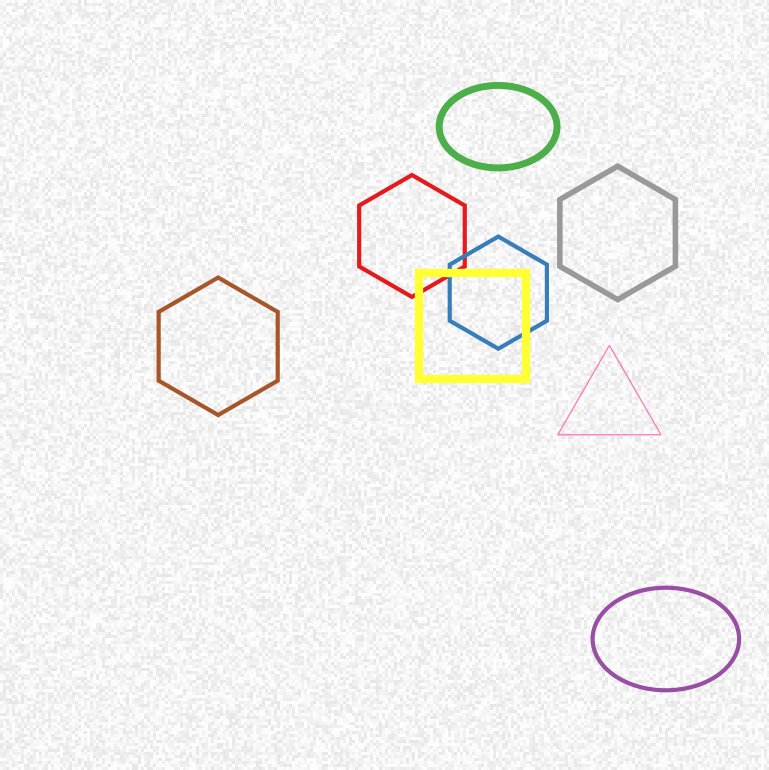[{"shape": "hexagon", "thickness": 1.5, "radius": 0.4, "center": [0.535, 0.694]}, {"shape": "hexagon", "thickness": 1.5, "radius": 0.36, "center": [0.647, 0.62]}, {"shape": "oval", "thickness": 2.5, "radius": 0.38, "center": [0.647, 0.835]}, {"shape": "oval", "thickness": 1.5, "radius": 0.48, "center": [0.865, 0.17]}, {"shape": "square", "thickness": 3, "radius": 0.35, "center": [0.614, 0.577]}, {"shape": "hexagon", "thickness": 1.5, "radius": 0.45, "center": [0.283, 0.55]}, {"shape": "triangle", "thickness": 0.5, "radius": 0.39, "center": [0.791, 0.474]}, {"shape": "hexagon", "thickness": 2, "radius": 0.43, "center": [0.802, 0.698]}]